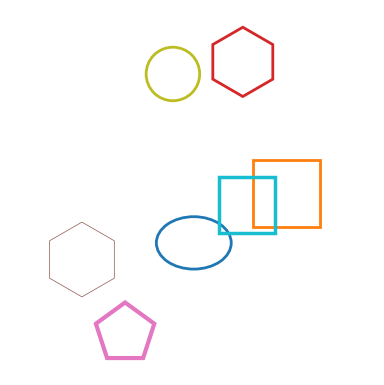[{"shape": "oval", "thickness": 2, "radius": 0.49, "center": [0.503, 0.369]}, {"shape": "square", "thickness": 2, "radius": 0.44, "center": [0.743, 0.498]}, {"shape": "hexagon", "thickness": 2, "radius": 0.45, "center": [0.631, 0.839]}, {"shape": "hexagon", "thickness": 0.5, "radius": 0.49, "center": [0.213, 0.326]}, {"shape": "pentagon", "thickness": 3, "radius": 0.4, "center": [0.325, 0.135]}, {"shape": "circle", "thickness": 2, "radius": 0.35, "center": [0.449, 0.808]}, {"shape": "square", "thickness": 2.5, "radius": 0.36, "center": [0.641, 0.467]}]